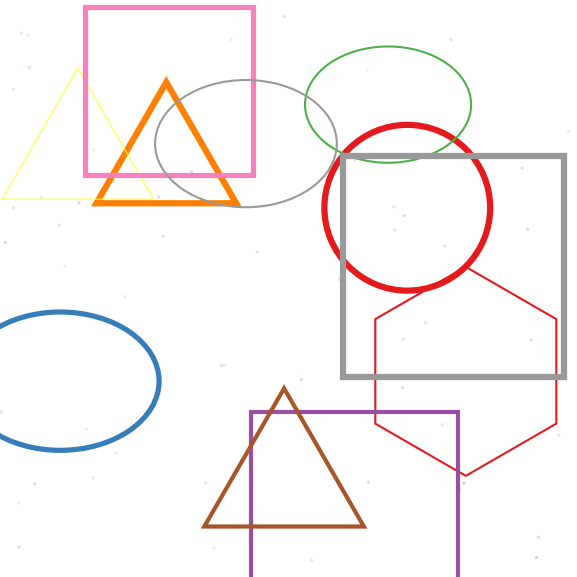[{"shape": "circle", "thickness": 3, "radius": 0.72, "center": [0.705, 0.639]}, {"shape": "hexagon", "thickness": 1, "radius": 0.9, "center": [0.807, 0.356]}, {"shape": "oval", "thickness": 2.5, "radius": 0.86, "center": [0.104, 0.339]}, {"shape": "oval", "thickness": 1, "radius": 0.72, "center": [0.672, 0.818]}, {"shape": "square", "thickness": 2, "radius": 0.9, "center": [0.613, 0.107]}, {"shape": "triangle", "thickness": 3, "radius": 0.7, "center": [0.288, 0.717]}, {"shape": "triangle", "thickness": 0.5, "radius": 0.76, "center": [0.135, 0.73]}, {"shape": "triangle", "thickness": 2, "radius": 0.8, "center": [0.492, 0.167]}, {"shape": "square", "thickness": 2.5, "radius": 0.73, "center": [0.293, 0.842]}, {"shape": "square", "thickness": 3, "radius": 0.96, "center": [0.785, 0.538]}, {"shape": "oval", "thickness": 1, "radius": 0.79, "center": [0.426, 0.75]}]